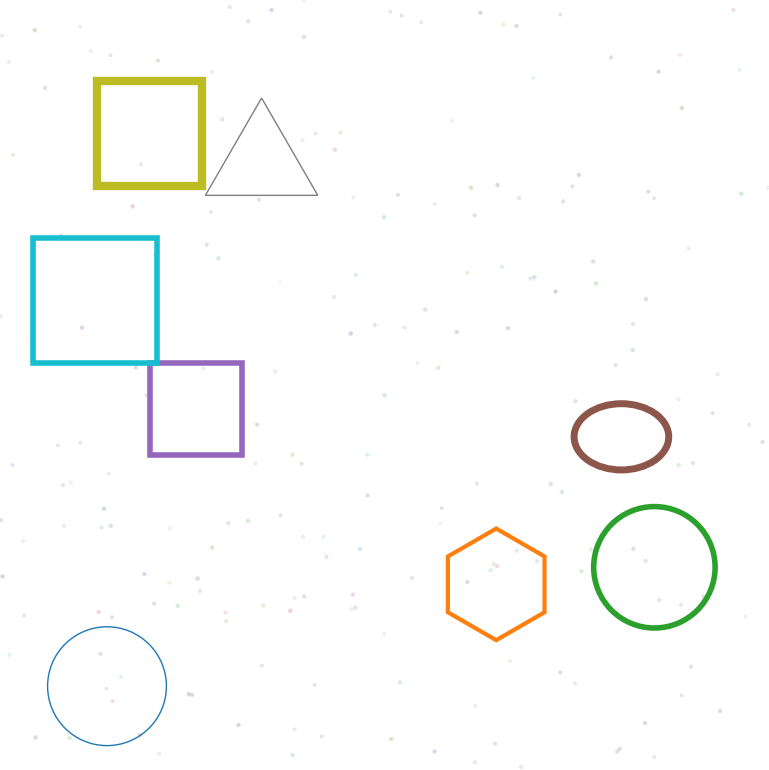[{"shape": "circle", "thickness": 0.5, "radius": 0.39, "center": [0.139, 0.109]}, {"shape": "hexagon", "thickness": 1.5, "radius": 0.36, "center": [0.644, 0.241]}, {"shape": "circle", "thickness": 2, "radius": 0.39, "center": [0.85, 0.263]}, {"shape": "square", "thickness": 2, "radius": 0.3, "center": [0.255, 0.469]}, {"shape": "oval", "thickness": 2.5, "radius": 0.31, "center": [0.807, 0.433]}, {"shape": "triangle", "thickness": 0.5, "radius": 0.42, "center": [0.34, 0.788]}, {"shape": "square", "thickness": 3, "radius": 0.34, "center": [0.194, 0.826]}, {"shape": "square", "thickness": 2, "radius": 0.4, "center": [0.124, 0.61]}]